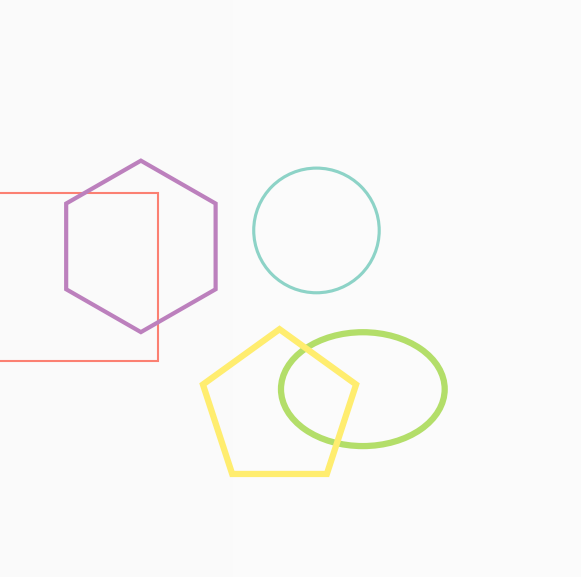[{"shape": "circle", "thickness": 1.5, "radius": 0.54, "center": [0.544, 0.6]}, {"shape": "square", "thickness": 1, "radius": 0.72, "center": [0.126, 0.519]}, {"shape": "oval", "thickness": 3, "radius": 0.7, "center": [0.624, 0.325]}, {"shape": "hexagon", "thickness": 2, "radius": 0.74, "center": [0.242, 0.572]}, {"shape": "pentagon", "thickness": 3, "radius": 0.69, "center": [0.481, 0.291]}]